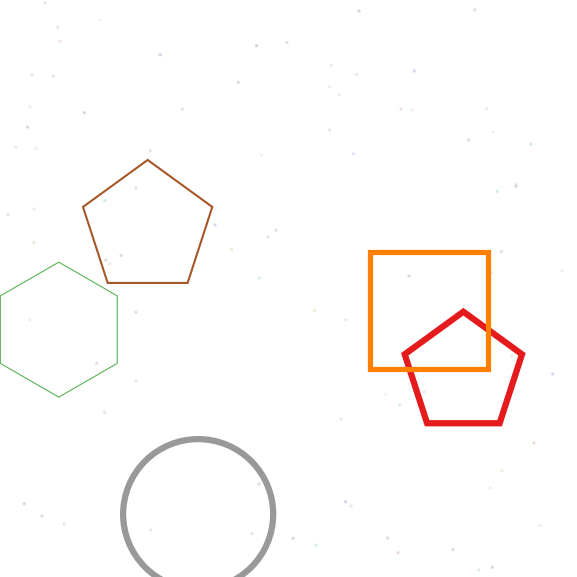[{"shape": "pentagon", "thickness": 3, "radius": 0.53, "center": [0.802, 0.353]}, {"shape": "hexagon", "thickness": 0.5, "radius": 0.58, "center": [0.102, 0.428]}, {"shape": "square", "thickness": 2.5, "radius": 0.51, "center": [0.743, 0.462]}, {"shape": "pentagon", "thickness": 1, "radius": 0.59, "center": [0.256, 0.604]}, {"shape": "circle", "thickness": 3, "radius": 0.65, "center": [0.343, 0.109]}]